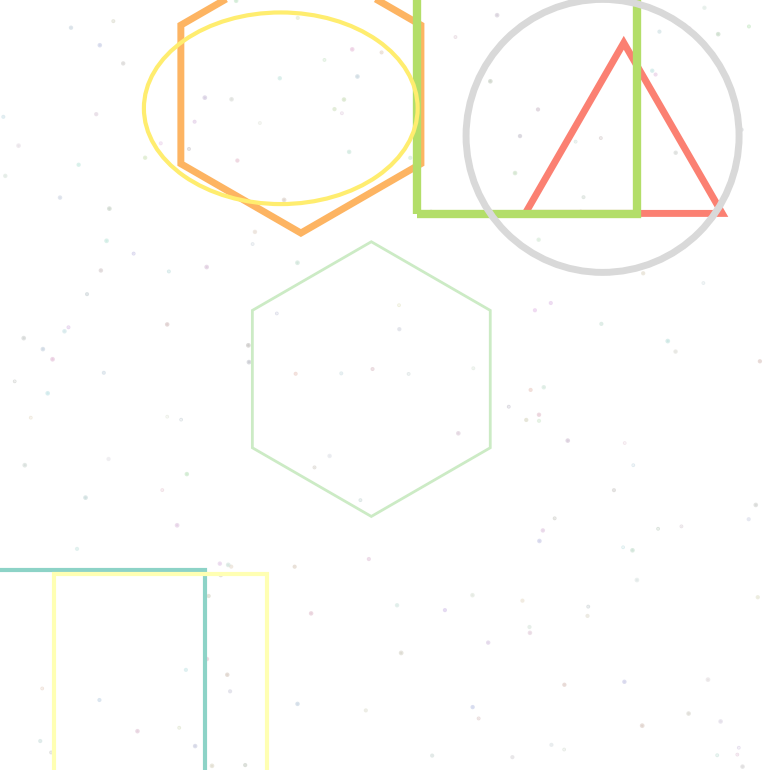[{"shape": "square", "thickness": 1.5, "radius": 0.77, "center": [0.112, 0.104]}, {"shape": "square", "thickness": 1.5, "radius": 0.69, "center": [0.209, 0.116]}, {"shape": "triangle", "thickness": 2.5, "radius": 0.74, "center": [0.81, 0.797]}, {"shape": "hexagon", "thickness": 2.5, "radius": 0.9, "center": [0.391, 0.877]}, {"shape": "square", "thickness": 3, "radius": 0.71, "center": [0.685, 0.865]}, {"shape": "circle", "thickness": 2.5, "radius": 0.89, "center": [0.783, 0.824]}, {"shape": "hexagon", "thickness": 1, "radius": 0.89, "center": [0.482, 0.508]}, {"shape": "oval", "thickness": 1.5, "radius": 0.89, "center": [0.365, 0.859]}]